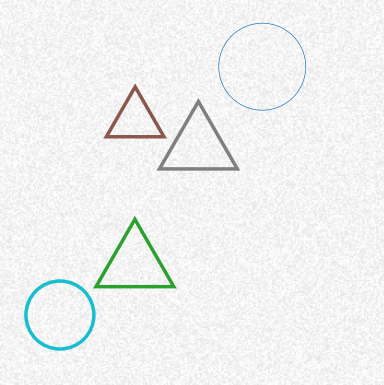[{"shape": "circle", "thickness": 0.5, "radius": 0.56, "center": [0.681, 0.827]}, {"shape": "triangle", "thickness": 2.5, "radius": 0.58, "center": [0.35, 0.314]}, {"shape": "triangle", "thickness": 2.5, "radius": 0.43, "center": [0.351, 0.688]}, {"shape": "triangle", "thickness": 2.5, "radius": 0.58, "center": [0.515, 0.62]}, {"shape": "circle", "thickness": 2.5, "radius": 0.44, "center": [0.156, 0.182]}]